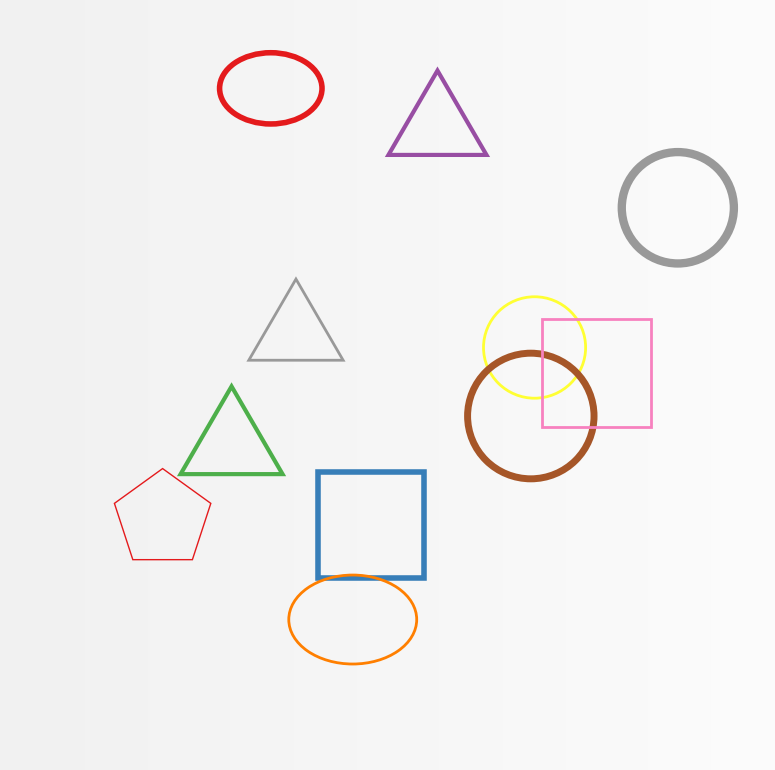[{"shape": "oval", "thickness": 2, "radius": 0.33, "center": [0.349, 0.885]}, {"shape": "pentagon", "thickness": 0.5, "radius": 0.33, "center": [0.21, 0.326]}, {"shape": "square", "thickness": 2, "radius": 0.34, "center": [0.479, 0.318]}, {"shape": "triangle", "thickness": 1.5, "radius": 0.38, "center": [0.299, 0.422]}, {"shape": "triangle", "thickness": 1.5, "radius": 0.37, "center": [0.564, 0.835]}, {"shape": "oval", "thickness": 1, "radius": 0.41, "center": [0.455, 0.195]}, {"shape": "circle", "thickness": 1, "radius": 0.33, "center": [0.69, 0.549]}, {"shape": "circle", "thickness": 2.5, "radius": 0.41, "center": [0.685, 0.46]}, {"shape": "square", "thickness": 1, "radius": 0.35, "center": [0.77, 0.515]}, {"shape": "circle", "thickness": 3, "radius": 0.36, "center": [0.875, 0.73]}, {"shape": "triangle", "thickness": 1, "radius": 0.35, "center": [0.382, 0.567]}]